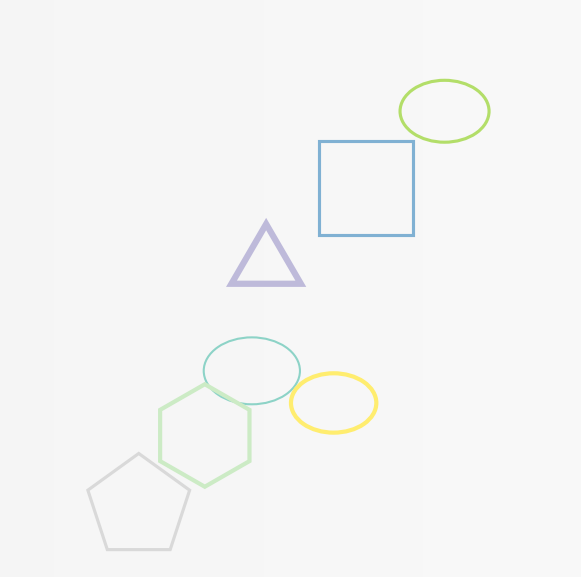[{"shape": "oval", "thickness": 1, "radius": 0.41, "center": [0.433, 0.357]}, {"shape": "triangle", "thickness": 3, "radius": 0.34, "center": [0.458, 0.542]}, {"shape": "square", "thickness": 1.5, "radius": 0.41, "center": [0.63, 0.673]}, {"shape": "oval", "thickness": 1.5, "radius": 0.38, "center": [0.765, 0.806]}, {"shape": "pentagon", "thickness": 1.5, "radius": 0.46, "center": [0.239, 0.122]}, {"shape": "hexagon", "thickness": 2, "radius": 0.44, "center": [0.352, 0.245]}, {"shape": "oval", "thickness": 2, "radius": 0.37, "center": [0.574, 0.301]}]